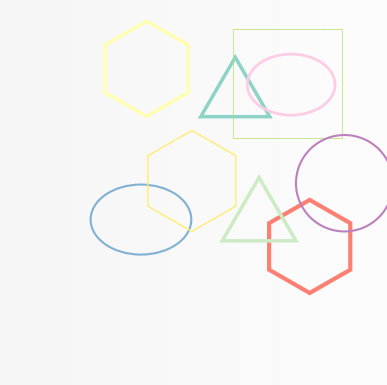[{"shape": "triangle", "thickness": 2.5, "radius": 0.51, "center": [0.607, 0.748]}, {"shape": "hexagon", "thickness": 2.5, "radius": 0.62, "center": [0.378, 0.821]}, {"shape": "hexagon", "thickness": 3, "radius": 0.6, "center": [0.799, 0.36]}, {"shape": "oval", "thickness": 1.5, "radius": 0.65, "center": [0.364, 0.43]}, {"shape": "square", "thickness": 0.5, "radius": 0.71, "center": [0.742, 0.783]}, {"shape": "oval", "thickness": 2, "radius": 0.57, "center": [0.751, 0.78]}, {"shape": "circle", "thickness": 1.5, "radius": 0.63, "center": [0.889, 0.524]}, {"shape": "triangle", "thickness": 2.5, "radius": 0.55, "center": [0.669, 0.429]}, {"shape": "hexagon", "thickness": 1, "radius": 0.66, "center": [0.495, 0.53]}]